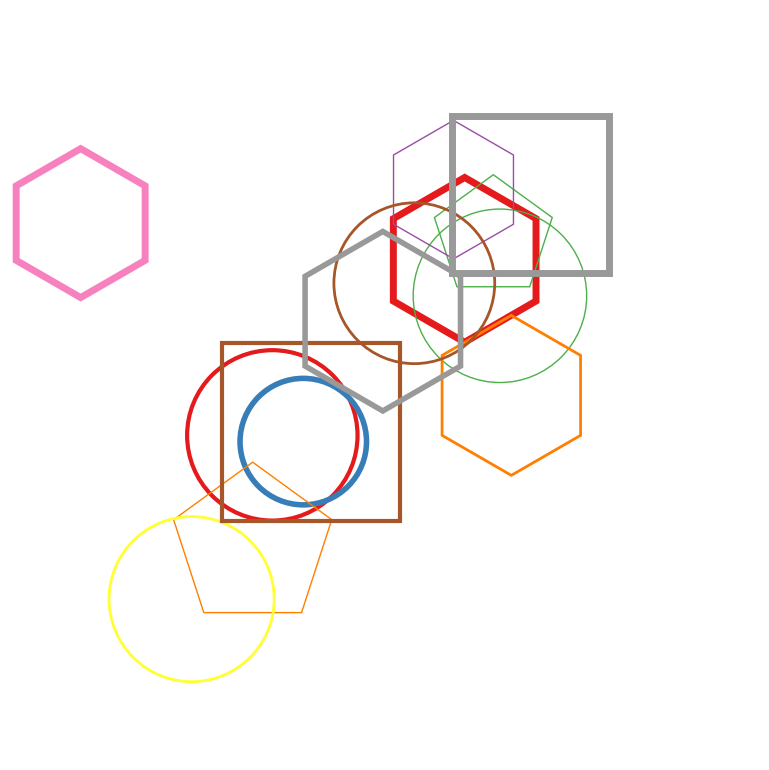[{"shape": "hexagon", "thickness": 2.5, "radius": 0.53, "center": [0.603, 0.663]}, {"shape": "circle", "thickness": 1.5, "radius": 0.55, "center": [0.354, 0.435]}, {"shape": "circle", "thickness": 2, "radius": 0.41, "center": [0.394, 0.426]}, {"shape": "pentagon", "thickness": 0.5, "radius": 0.4, "center": [0.641, 0.693]}, {"shape": "circle", "thickness": 0.5, "radius": 0.56, "center": [0.649, 0.616]}, {"shape": "hexagon", "thickness": 0.5, "radius": 0.45, "center": [0.589, 0.754]}, {"shape": "pentagon", "thickness": 0.5, "radius": 0.54, "center": [0.328, 0.292]}, {"shape": "hexagon", "thickness": 1, "radius": 0.52, "center": [0.664, 0.487]}, {"shape": "circle", "thickness": 1, "radius": 0.54, "center": [0.249, 0.222]}, {"shape": "circle", "thickness": 1, "radius": 0.52, "center": [0.538, 0.632]}, {"shape": "square", "thickness": 1.5, "radius": 0.58, "center": [0.404, 0.439]}, {"shape": "hexagon", "thickness": 2.5, "radius": 0.48, "center": [0.105, 0.71]}, {"shape": "hexagon", "thickness": 2, "radius": 0.58, "center": [0.497, 0.583]}, {"shape": "square", "thickness": 2.5, "radius": 0.51, "center": [0.689, 0.747]}]